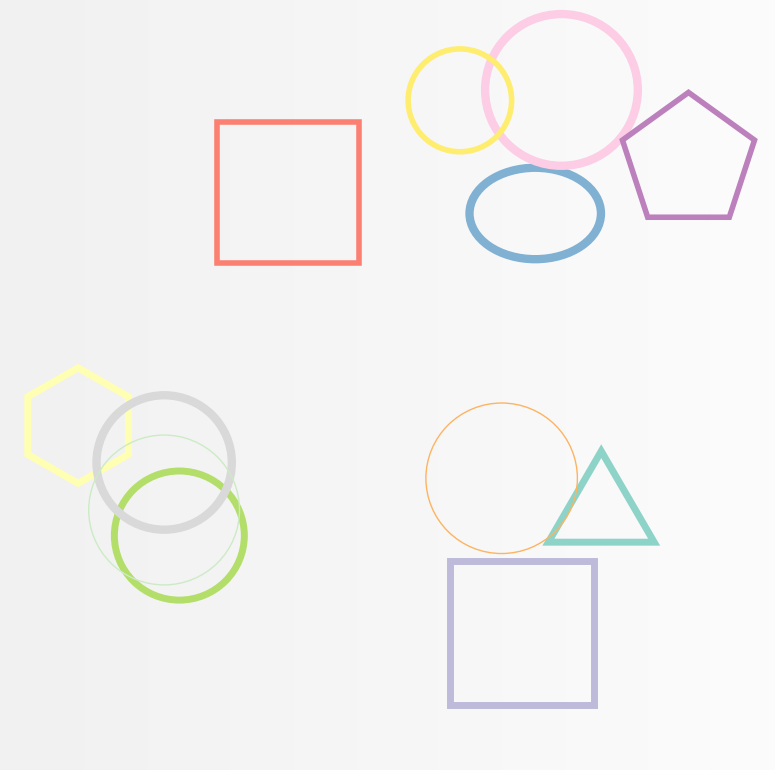[{"shape": "triangle", "thickness": 2.5, "radius": 0.39, "center": [0.776, 0.335]}, {"shape": "hexagon", "thickness": 2.5, "radius": 0.37, "center": [0.101, 0.447]}, {"shape": "square", "thickness": 2.5, "radius": 0.46, "center": [0.673, 0.178]}, {"shape": "square", "thickness": 2, "radius": 0.46, "center": [0.372, 0.75]}, {"shape": "oval", "thickness": 3, "radius": 0.42, "center": [0.691, 0.723]}, {"shape": "circle", "thickness": 0.5, "radius": 0.49, "center": [0.647, 0.379]}, {"shape": "circle", "thickness": 2.5, "radius": 0.42, "center": [0.231, 0.304]}, {"shape": "circle", "thickness": 3, "radius": 0.49, "center": [0.724, 0.883]}, {"shape": "circle", "thickness": 3, "radius": 0.44, "center": [0.212, 0.399]}, {"shape": "pentagon", "thickness": 2, "radius": 0.45, "center": [0.888, 0.79]}, {"shape": "circle", "thickness": 0.5, "radius": 0.49, "center": [0.212, 0.338]}, {"shape": "circle", "thickness": 2, "radius": 0.33, "center": [0.593, 0.87]}]